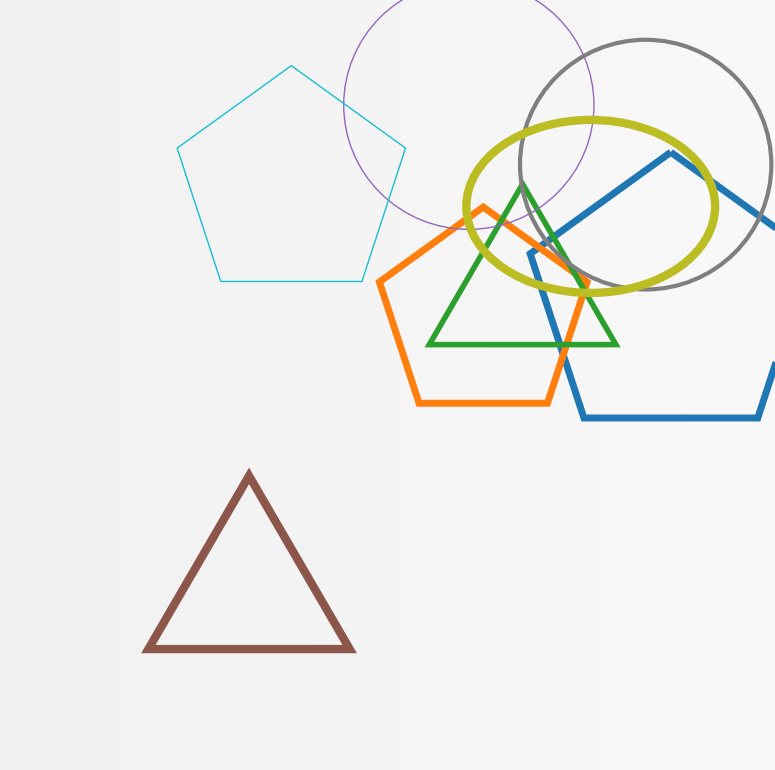[{"shape": "pentagon", "thickness": 2.5, "radius": 0.95, "center": [0.866, 0.612]}, {"shape": "pentagon", "thickness": 2.5, "radius": 0.7, "center": [0.624, 0.59]}, {"shape": "triangle", "thickness": 2, "radius": 0.69, "center": [0.674, 0.622]}, {"shape": "circle", "thickness": 0.5, "radius": 0.81, "center": [0.605, 0.864]}, {"shape": "triangle", "thickness": 3, "radius": 0.75, "center": [0.321, 0.232]}, {"shape": "circle", "thickness": 1.5, "radius": 0.81, "center": [0.833, 0.786]}, {"shape": "oval", "thickness": 3, "radius": 0.8, "center": [0.762, 0.732]}, {"shape": "pentagon", "thickness": 0.5, "radius": 0.77, "center": [0.376, 0.76]}]